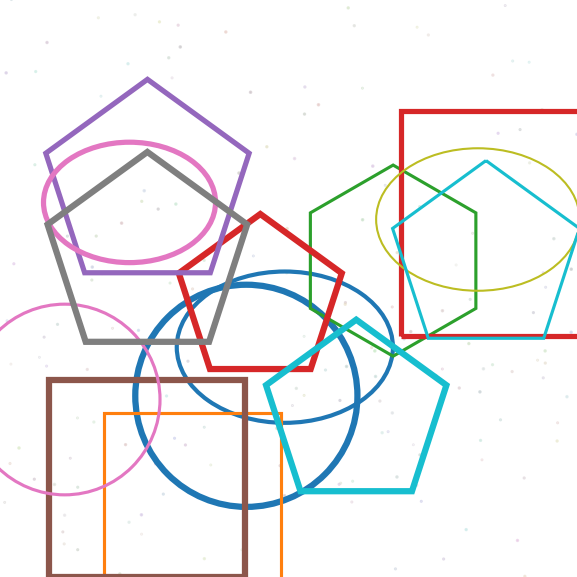[{"shape": "circle", "thickness": 3, "radius": 0.96, "center": [0.427, 0.314]}, {"shape": "oval", "thickness": 2, "radius": 0.94, "center": [0.493, 0.398]}, {"shape": "square", "thickness": 1.5, "radius": 0.76, "center": [0.333, 0.132]}, {"shape": "hexagon", "thickness": 1.5, "radius": 0.83, "center": [0.681, 0.548]}, {"shape": "pentagon", "thickness": 3, "radius": 0.74, "center": [0.451, 0.48]}, {"shape": "square", "thickness": 2.5, "radius": 0.98, "center": [0.89, 0.612]}, {"shape": "pentagon", "thickness": 2.5, "radius": 0.93, "center": [0.255, 0.677]}, {"shape": "square", "thickness": 3, "radius": 0.85, "center": [0.255, 0.17]}, {"shape": "circle", "thickness": 1.5, "radius": 0.83, "center": [0.112, 0.307]}, {"shape": "oval", "thickness": 2.5, "radius": 0.74, "center": [0.224, 0.649]}, {"shape": "pentagon", "thickness": 3, "radius": 0.91, "center": [0.255, 0.554]}, {"shape": "oval", "thickness": 1, "radius": 0.88, "center": [0.828, 0.619]}, {"shape": "pentagon", "thickness": 1.5, "radius": 0.85, "center": [0.842, 0.551]}, {"shape": "pentagon", "thickness": 3, "radius": 0.82, "center": [0.617, 0.281]}]